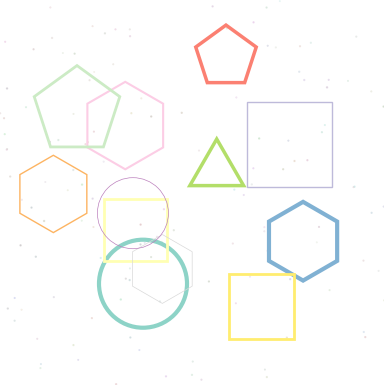[{"shape": "circle", "thickness": 3, "radius": 0.57, "center": [0.371, 0.263]}, {"shape": "square", "thickness": 2, "radius": 0.41, "center": [0.352, 0.403]}, {"shape": "square", "thickness": 1, "radius": 0.55, "center": [0.751, 0.625]}, {"shape": "pentagon", "thickness": 2.5, "radius": 0.41, "center": [0.587, 0.852]}, {"shape": "hexagon", "thickness": 3, "radius": 0.51, "center": [0.787, 0.373]}, {"shape": "hexagon", "thickness": 1, "radius": 0.5, "center": [0.139, 0.496]}, {"shape": "triangle", "thickness": 2.5, "radius": 0.4, "center": [0.563, 0.558]}, {"shape": "hexagon", "thickness": 1.5, "radius": 0.57, "center": [0.325, 0.674]}, {"shape": "hexagon", "thickness": 0.5, "radius": 0.45, "center": [0.422, 0.301]}, {"shape": "circle", "thickness": 0.5, "radius": 0.46, "center": [0.345, 0.446]}, {"shape": "pentagon", "thickness": 2, "radius": 0.58, "center": [0.2, 0.713]}, {"shape": "square", "thickness": 2, "radius": 0.43, "center": [0.679, 0.204]}]